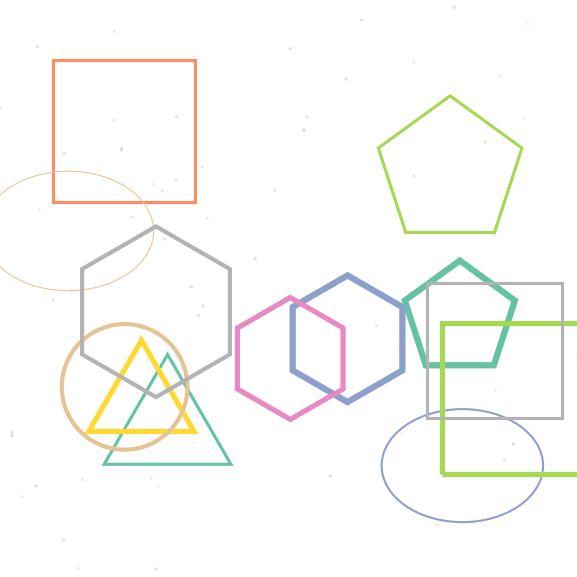[{"shape": "pentagon", "thickness": 3, "radius": 0.5, "center": [0.796, 0.448]}, {"shape": "triangle", "thickness": 1.5, "radius": 0.63, "center": [0.29, 0.259]}, {"shape": "square", "thickness": 1.5, "radius": 0.62, "center": [0.215, 0.772]}, {"shape": "oval", "thickness": 1, "radius": 0.7, "center": [0.801, 0.193]}, {"shape": "hexagon", "thickness": 3, "radius": 0.55, "center": [0.602, 0.413]}, {"shape": "hexagon", "thickness": 2.5, "radius": 0.53, "center": [0.503, 0.378]}, {"shape": "pentagon", "thickness": 1.5, "radius": 0.65, "center": [0.779, 0.702]}, {"shape": "square", "thickness": 2.5, "radius": 0.65, "center": [0.895, 0.309]}, {"shape": "triangle", "thickness": 2.5, "radius": 0.53, "center": [0.245, 0.305]}, {"shape": "circle", "thickness": 2, "radius": 0.54, "center": [0.216, 0.329]}, {"shape": "oval", "thickness": 0.5, "radius": 0.74, "center": [0.118, 0.599]}, {"shape": "square", "thickness": 1.5, "radius": 0.58, "center": [0.856, 0.392]}, {"shape": "hexagon", "thickness": 2, "radius": 0.74, "center": [0.27, 0.459]}]